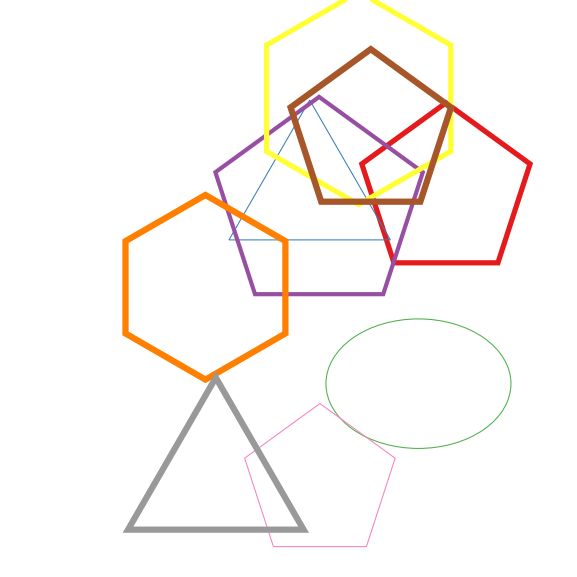[{"shape": "pentagon", "thickness": 2.5, "radius": 0.77, "center": [0.772, 0.668]}, {"shape": "triangle", "thickness": 0.5, "radius": 0.81, "center": [0.536, 0.664]}, {"shape": "oval", "thickness": 0.5, "radius": 0.8, "center": [0.725, 0.335]}, {"shape": "pentagon", "thickness": 2, "radius": 0.94, "center": [0.553, 0.643]}, {"shape": "hexagon", "thickness": 3, "radius": 0.8, "center": [0.356, 0.502]}, {"shape": "hexagon", "thickness": 2.5, "radius": 0.92, "center": [0.621, 0.829]}, {"shape": "pentagon", "thickness": 3, "radius": 0.73, "center": [0.642, 0.768]}, {"shape": "pentagon", "thickness": 0.5, "radius": 0.68, "center": [0.554, 0.163]}, {"shape": "triangle", "thickness": 3, "radius": 0.88, "center": [0.374, 0.17]}]